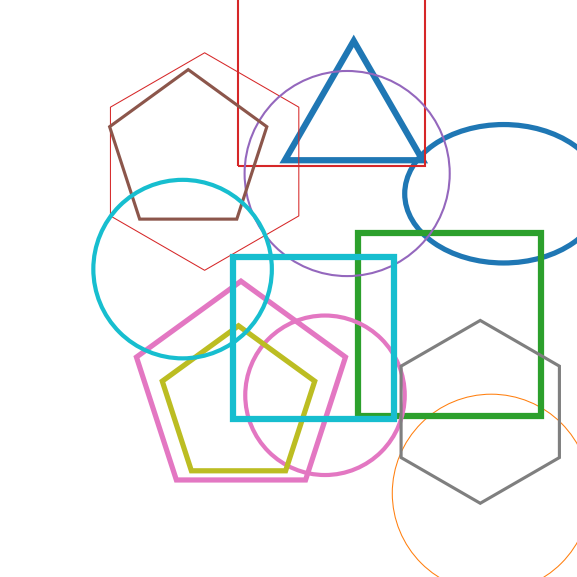[{"shape": "triangle", "thickness": 3, "radius": 0.69, "center": [0.613, 0.791]}, {"shape": "oval", "thickness": 2.5, "radius": 0.86, "center": [0.872, 0.664]}, {"shape": "circle", "thickness": 0.5, "radius": 0.86, "center": [0.851, 0.145]}, {"shape": "square", "thickness": 3, "radius": 0.79, "center": [0.778, 0.437]}, {"shape": "hexagon", "thickness": 0.5, "radius": 0.94, "center": [0.354, 0.719]}, {"shape": "square", "thickness": 1, "radius": 0.81, "center": [0.574, 0.874]}, {"shape": "circle", "thickness": 1, "radius": 0.89, "center": [0.601, 0.699]}, {"shape": "pentagon", "thickness": 1.5, "radius": 0.72, "center": [0.326, 0.735]}, {"shape": "pentagon", "thickness": 2.5, "radius": 0.95, "center": [0.417, 0.322]}, {"shape": "circle", "thickness": 2, "radius": 0.69, "center": [0.563, 0.315]}, {"shape": "hexagon", "thickness": 1.5, "radius": 0.79, "center": [0.832, 0.286]}, {"shape": "pentagon", "thickness": 2.5, "radius": 0.69, "center": [0.413, 0.296]}, {"shape": "circle", "thickness": 2, "radius": 0.77, "center": [0.316, 0.533]}, {"shape": "square", "thickness": 3, "radius": 0.7, "center": [0.543, 0.414]}]